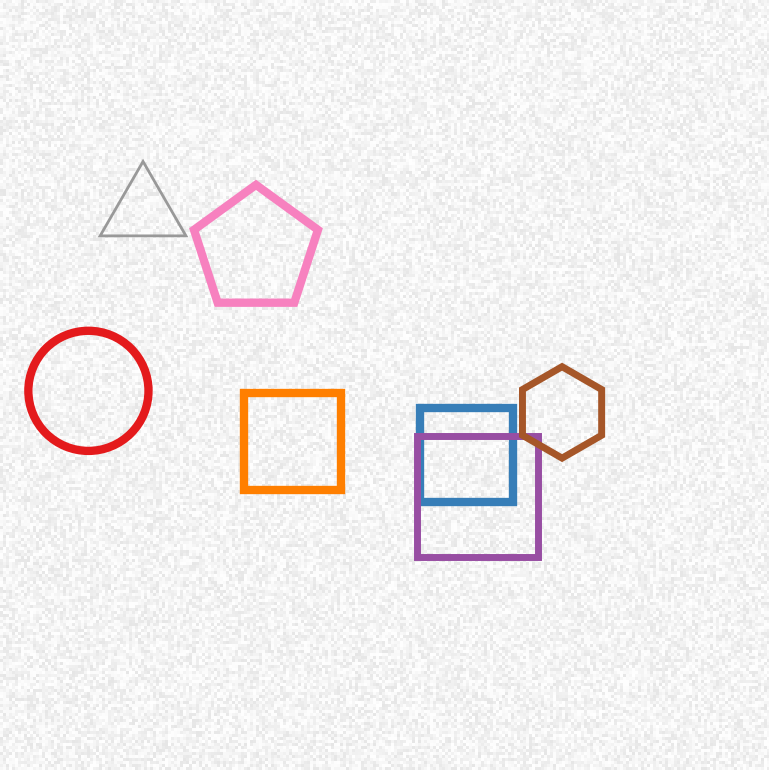[{"shape": "circle", "thickness": 3, "radius": 0.39, "center": [0.115, 0.492]}, {"shape": "square", "thickness": 3, "radius": 0.3, "center": [0.606, 0.409]}, {"shape": "square", "thickness": 2.5, "radius": 0.39, "center": [0.62, 0.355]}, {"shape": "square", "thickness": 3, "radius": 0.31, "center": [0.38, 0.427]}, {"shape": "hexagon", "thickness": 2.5, "radius": 0.3, "center": [0.73, 0.464]}, {"shape": "pentagon", "thickness": 3, "radius": 0.42, "center": [0.332, 0.675]}, {"shape": "triangle", "thickness": 1, "radius": 0.32, "center": [0.186, 0.726]}]